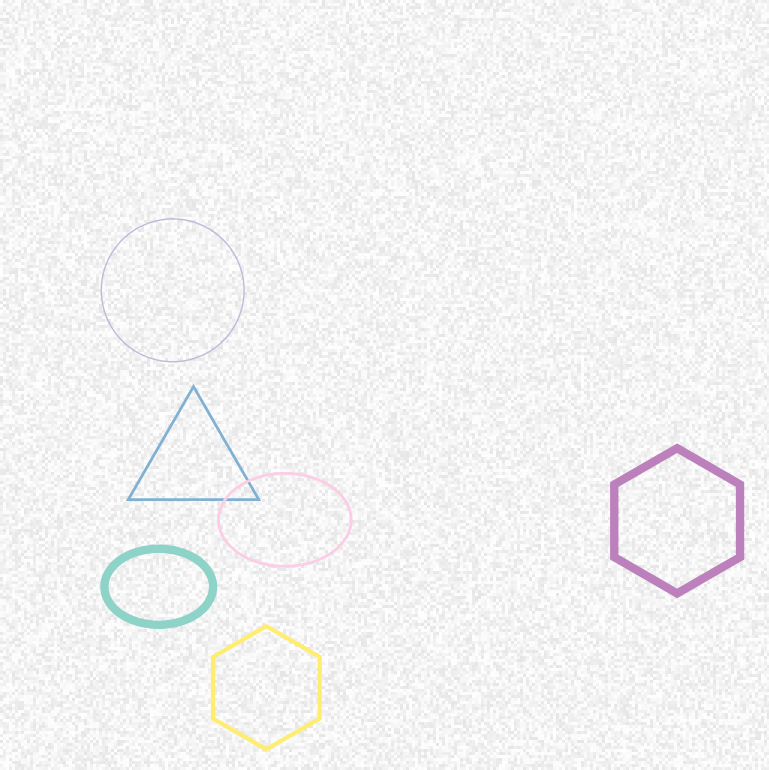[{"shape": "oval", "thickness": 3, "radius": 0.35, "center": [0.206, 0.238]}, {"shape": "circle", "thickness": 0.5, "radius": 0.46, "center": [0.224, 0.623]}, {"shape": "triangle", "thickness": 1, "radius": 0.49, "center": [0.251, 0.4]}, {"shape": "oval", "thickness": 1, "radius": 0.43, "center": [0.37, 0.325]}, {"shape": "hexagon", "thickness": 3, "radius": 0.47, "center": [0.879, 0.324]}, {"shape": "hexagon", "thickness": 1.5, "radius": 0.4, "center": [0.346, 0.107]}]